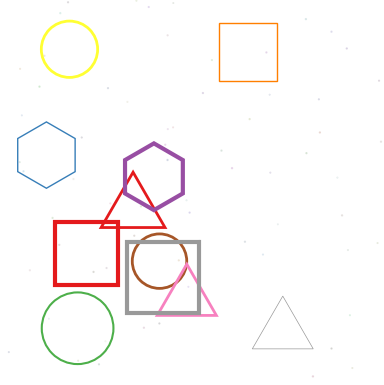[{"shape": "triangle", "thickness": 2, "radius": 0.48, "center": [0.346, 0.457]}, {"shape": "square", "thickness": 3, "radius": 0.41, "center": [0.224, 0.342]}, {"shape": "hexagon", "thickness": 1, "radius": 0.43, "center": [0.121, 0.597]}, {"shape": "circle", "thickness": 1.5, "radius": 0.47, "center": [0.202, 0.147]}, {"shape": "hexagon", "thickness": 3, "radius": 0.43, "center": [0.4, 0.541]}, {"shape": "square", "thickness": 1, "radius": 0.38, "center": [0.643, 0.864]}, {"shape": "circle", "thickness": 2, "radius": 0.37, "center": [0.18, 0.872]}, {"shape": "circle", "thickness": 2, "radius": 0.35, "center": [0.414, 0.322]}, {"shape": "triangle", "thickness": 2, "radius": 0.44, "center": [0.485, 0.225]}, {"shape": "triangle", "thickness": 0.5, "radius": 0.46, "center": [0.734, 0.14]}, {"shape": "square", "thickness": 3, "radius": 0.46, "center": [0.424, 0.279]}]